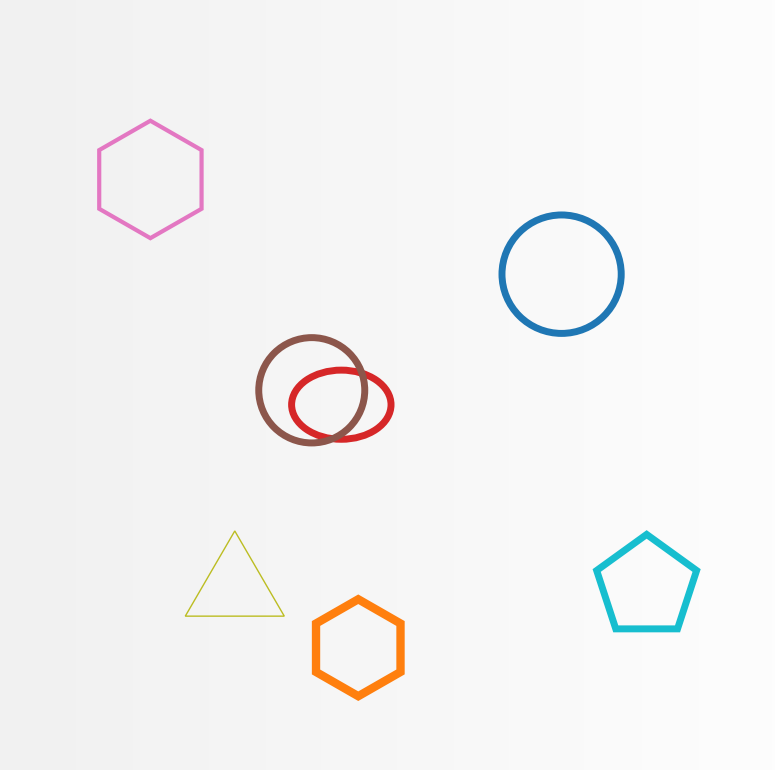[{"shape": "circle", "thickness": 2.5, "radius": 0.38, "center": [0.725, 0.644]}, {"shape": "hexagon", "thickness": 3, "radius": 0.31, "center": [0.462, 0.159]}, {"shape": "oval", "thickness": 2.5, "radius": 0.32, "center": [0.44, 0.474]}, {"shape": "circle", "thickness": 2.5, "radius": 0.34, "center": [0.402, 0.493]}, {"shape": "hexagon", "thickness": 1.5, "radius": 0.38, "center": [0.194, 0.767]}, {"shape": "triangle", "thickness": 0.5, "radius": 0.37, "center": [0.303, 0.237]}, {"shape": "pentagon", "thickness": 2.5, "radius": 0.34, "center": [0.834, 0.238]}]